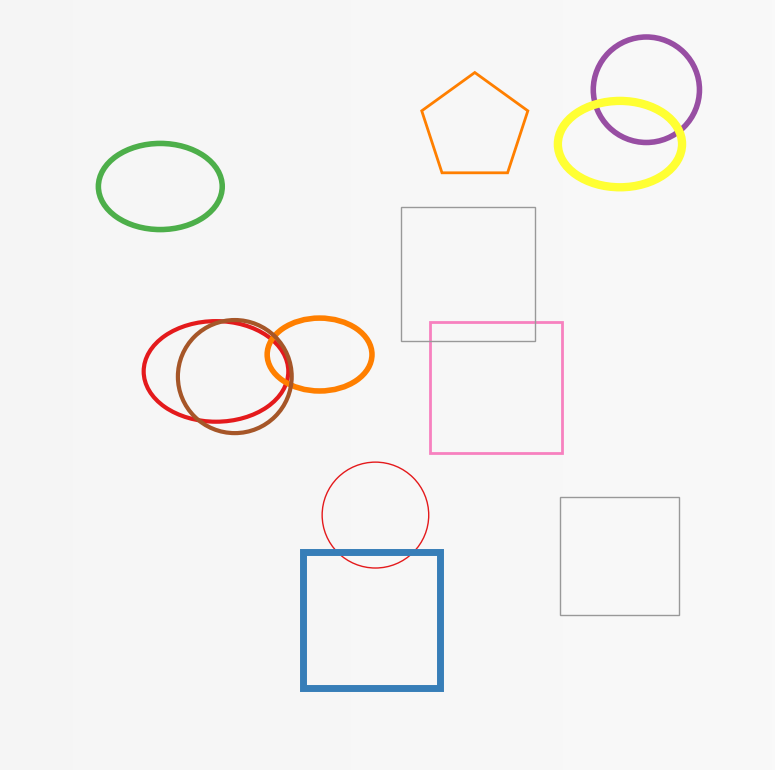[{"shape": "oval", "thickness": 1.5, "radius": 0.47, "center": [0.279, 0.518]}, {"shape": "circle", "thickness": 0.5, "radius": 0.34, "center": [0.484, 0.331]}, {"shape": "square", "thickness": 2.5, "radius": 0.44, "center": [0.48, 0.195]}, {"shape": "oval", "thickness": 2, "radius": 0.4, "center": [0.207, 0.758]}, {"shape": "circle", "thickness": 2, "radius": 0.34, "center": [0.834, 0.883]}, {"shape": "oval", "thickness": 2, "radius": 0.34, "center": [0.412, 0.54]}, {"shape": "pentagon", "thickness": 1, "radius": 0.36, "center": [0.613, 0.834]}, {"shape": "oval", "thickness": 3, "radius": 0.4, "center": [0.8, 0.813]}, {"shape": "circle", "thickness": 1.5, "radius": 0.37, "center": [0.303, 0.511]}, {"shape": "square", "thickness": 1, "radius": 0.43, "center": [0.64, 0.497]}, {"shape": "square", "thickness": 0.5, "radius": 0.38, "center": [0.8, 0.278]}, {"shape": "square", "thickness": 0.5, "radius": 0.43, "center": [0.604, 0.645]}]